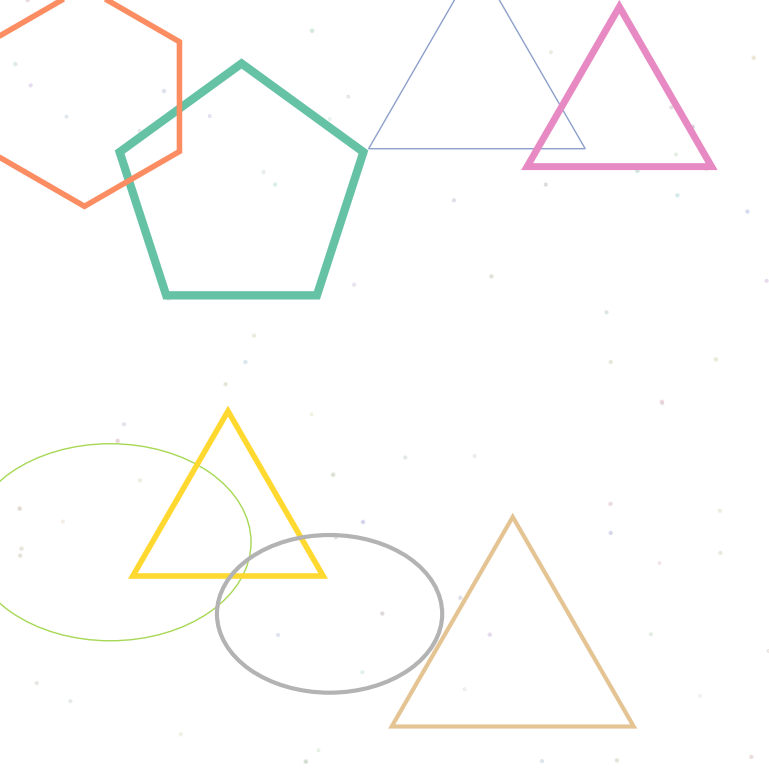[{"shape": "pentagon", "thickness": 3, "radius": 0.83, "center": [0.314, 0.751]}, {"shape": "hexagon", "thickness": 2, "radius": 0.71, "center": [0.11, 0.874]}, {"shape": "triangle", "thickness": 0.5, "radius": 0.81, "center": [0.619, 0.888]}, {"shape": "triangle", "thickness": 2.5, "radius": 0.69, "center": [0.804, 0.853]}, {"shape": "oval", "thickness": 0.5, "radius": 0.91, "center": [0.143, 0.296]}, {"shape": "triangle", "thickness": 2, "radius": 0.71, "center": [0.296, 0.323]}, {"shape": "triangle", "thickness": 1.5, "radius": 0.91, "center": [0.666, 0.147]}, {"shape": "oval", "thickness": 1.5, "radius": 0.73, "center": [0.428, 0.203]}]